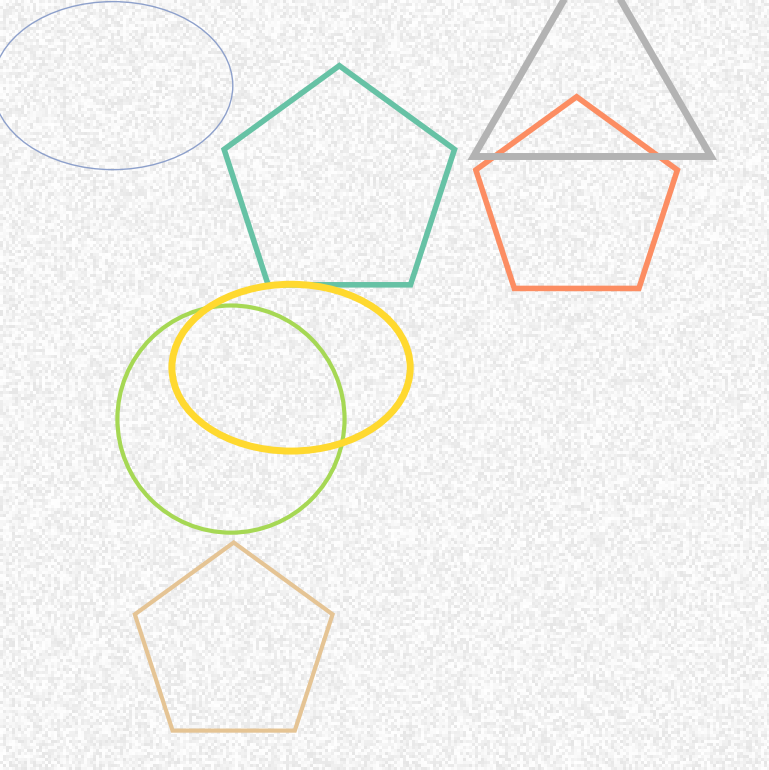[{"shape": "pentagon", "thickness": 2, "radius": 0.79, "center": [0.441, 0.757]}, {"shape": "pentagon", "thickness": 2, "radius": 0.69, "center": [0.749, 0.737]}, {"shape": "oval", "thickness": 0.5, "radius": 0.78, "center": [0.146, 0.889]}, {"shape": "circle", "thickness": 1.5, "radius": 0.74, "center": [0.3, 0.456]}, {"shape": "oval", "thickness": 2.5, "radius": 0.77, "center": [0.378, 0.523]}, {"shape": "pentagon", "thickness": 1.5, "radius": 0.68, "center": [0.304, 0.16]}, {"shape": "triangle", "thickness": 2.5, "radius": 0.89, "center": [0.769, 0.886]}]